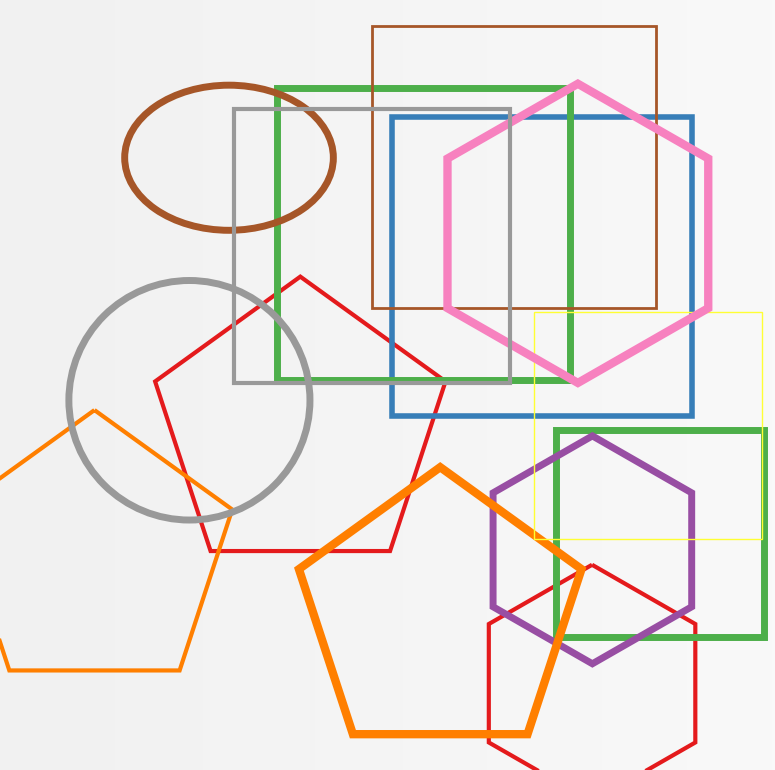[{"shape": "pentagon", "thickness": 1.5, "radius": 0.99, "center": [0.388, 0.444]}, {"shape": "hexagon", "thickness": 1.5, "radius": 0.77, "center": [0.764, 0.113]}, {"shape": "square", "thickness": 2, "radius": 0.97, "center": [0.699, 0.654]}, {"shape": "square", "thickness": 2.5, "radius": 0.67, "center": [0.852, 0.307]}, {"shape": "square", "thickness": 2.5, "radius": 0.95, "center": [0.546, 0.696]}, {"shape": "hexagon", "thickness": 2.5, "radius": 0.74, "center": [0.764, 0.286]}, {"shape": "pentagon", "thickness": 3, "radius": 0.96, "center": [0.568, 0.202]}, {"shape": "pentagon", "thickness": 1.5, "radius": 0.93, "center": [0.122, 0.281]}, {"shape": "square", "thickness": 0.5, "radius": 0.74, "center": [0.836, 0.447]}, {"shape": "square", "thickness": 1, "radius": 0.92, "center": [0.663, 0.783]}, {"shape": "oval", "thickness": 2.5, "radius": 0.67, "center": [0.296, 0.795]}, {"shape": "hexagon", "thickness": 3, "radius": 0.97, "center": [0.746, 0.697]}, {"shape": "square", "thickness": 1.5, "radius": 0.89, "center": [0.48, 0.681]}, {"shape": "circle", "thickness": 2.5, "radius": 0.78, "center": [0.244, 0.48]}]